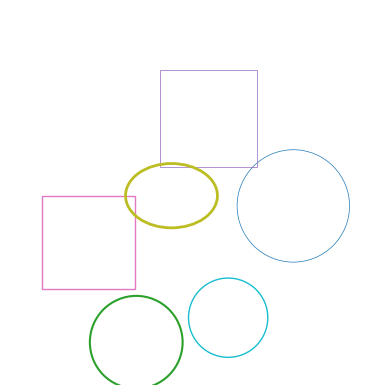[{"shape": "circle", "thickness": 0.5, "radius": 0.73, "center": [0.762, 0.465]}, {"shape": "circle", "thickness": 1.5, "radius": 0.6, "center": [0.354, 0.111]}, {"shape": "square", "thickness": 0.5, "radius": 0.63, "center": [0.541, 0.692]}, {"shape": "square", "thickness": 1, "radius": 0.61, "center": [0.229, 0.37]}, {"shape": "oval", "thickness": 2, "radius": 0.6, "center": [0.445, 0.492]}, {"shape": "circle", "thickness": 1, "radius": 0.51, "center": [0.593, 0.175]}]